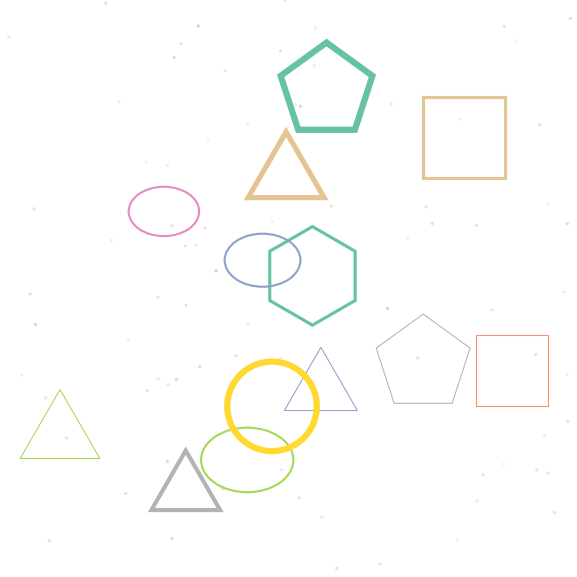[{"shape": "hexagon", "thickness": 1.5, "radius": 0.43, "center": [0.541, 0.521]}, {"shape": "pentagon", "thickness": 3, "radius": 0.42, "center": [0.565, 0.842]}, {"shape": "square", "thickness": 0.5, "radius": 0.31, "center": [0.887, 0.357]}, {"shape": "oval", "thickness": 1, "radius": 0.33, "center": [0.455, 0.549]}, {"shape": "triangle", "thickness": 0.5, "radius": 0.36, "center": [0.556, 0.325]}, {"shape": "oval", "thickness": 1, "radius": 0.31, "center": [0.284, 0.633]}, {"shape": "triangle", "thickness": 0.5, "radius": 0.4, "center": [0.104, 0.245]}, {"shape": "oval", "thickness": 1, "radius": 0.4, "center": [0.428, 0.203]}, {"shape": "circle", "thickness": 3, "radius": 0.39, "center": [0.471, 0.296]}, {"shape": "triangle", "thickness": 2.5, "radius": 0.38, "center": [0.495, 0.695]}, {"shape": "square", "thickness": 1.5, "radius": 0.35, "center": [0.803, 0.761]}, {"shape": "triangle", "thickness": 2, "radius": 0.34, "center": [0.322, 0.15]}, {"shape": "pentagon", "thickness": 0.5, "radius": 0.43, "center": [0.733, 0.37]}]